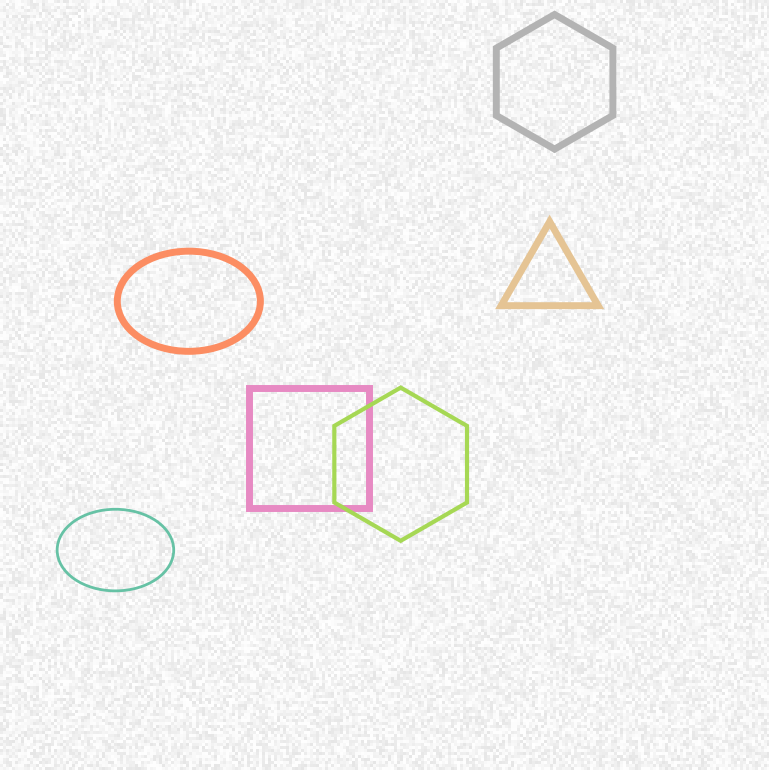[{"shape": "oval", "thickness": 1, "radius": 0.38, "center": [0.15, 0.286]}, {"shape": "oval", "thickness": 2.5, "radius": 0.46, "center": [0.245, 0.609]}, {"shape": "square", "thickness": 2.5, "radius": 0.39, "center": [0.401, 0.418]}, {"shape": "hexagon", "thickness": 1.5, "radius": 0.5, "center": [0.52, 0.397]}, {"shape": "triangle", "thickness": 2.5, "radius": 0.36, "center": [0.714, 0.639]}, {"shape": "hexagon", "thickness": 2.5, "radius": 0.44, "center": [0.72, 0.894]}]